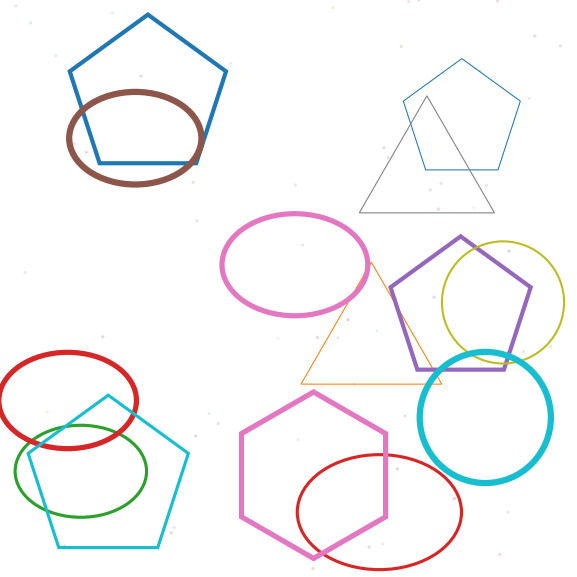[{"shape": "pentagon", "thickness": 2, "radius": 0.71, "center": [0.256, 0.832]}, {"shape": "pentagon", "thickness": 0.5, "radius": 0.53, "center": [0.8, 0.791]}, {"shape": "triangle", "thickness": 0.5, "radius": 0.7, "center": [0.643, 0.404]}, {"shape": "oval", "thickness": 1.5, "radius": 0.57, "center": [0.14, 0.183]}, {"shape": "oval", "thickness": 2.5, "radius": 0.6, "center": [0.117, 0.306]}, {"shape": "oval", "thickness": 1.5, "radius": 0.71, "center": [0.657, 0.112]}, {"shape": "pentagon", "thickness": 2, "radius": 0.64, "center": [0.798, 0.462]}, {"shape": "oval", "thickness": 3, "radius": 0.57, "center": [0.234, 0.76]}, {"shape": "oval", "thickness": 2.5, "radius": 0.63, "center": [0.511, 0.541]}, {"shape": "hexagon", "thickness": 2.5, "radius": 0.72, "center": [0.543, 0.176]}, {"shape": "triangle", "thickness": 0.5, "radius": 0.68, "center": [0.739, 0.698]}, {"shape": "circle", "thickness": 1, "radius": 0.53, "center": [0.871, 0.475]}, {"shape": "pentagon", "thickness": 1.5, "radius": 0.73, "center": [0.187, 0.169]}, {"shape": "circle", "thickness": 3, "radius": 0.57, "center": [0.84, 0.276]}]